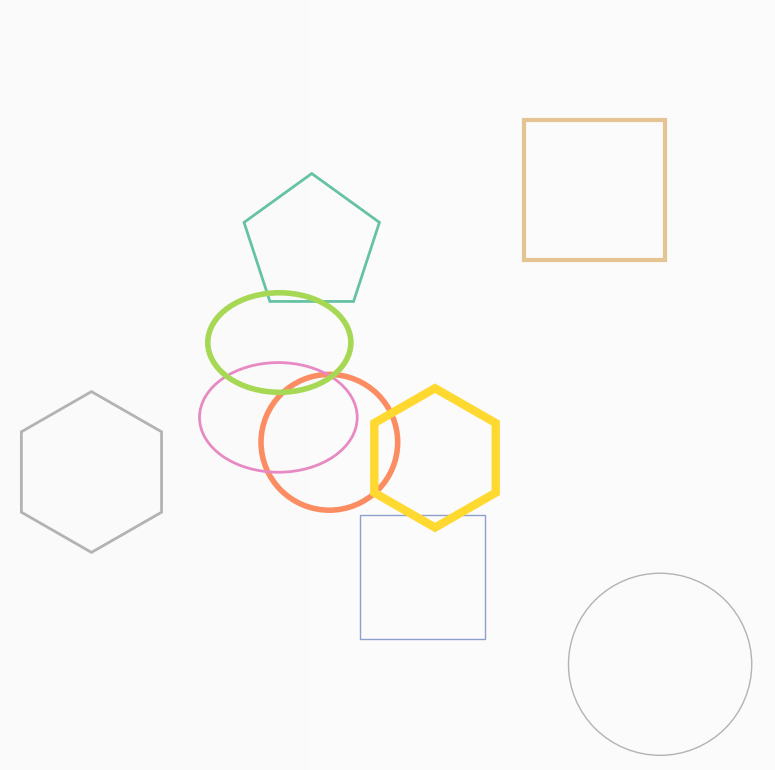[{"shape": "pentagon", "thickness": 1, "radius": 0.46, "center": [0.402, 0.683]}, {"shape": "circle", "thickness": 2, "radius": 0.44, "center": [0.425, 0.426]}, {"shape": "square", "thickness": 0.5, "radius": 0.4, "center": [0.545, 0.251]}, {"shape": "oval", "thickness": 1, "radius": 0.51, "center": [0.359, 0.458]}, {"shape": "oval", "thickness": 2, "radius": 0.46, "center": [0.36, 0.555]}, {"shape": "hexagon", "thickness": 3, "radius": 0.45, "center": [0.561, 0.405]}, {"shape": "square", "thickness": 1.5, "radius": 0.45, "center": [0.767, 0.753]}, {"shape": "circle", "thickness": 0.5, "radius": 0.59, "center": [0.852, 0.137]}, {"shape": "hexagon", "thickness": 1, "radius": 0.52, "center": [0.118, 0.387]}]